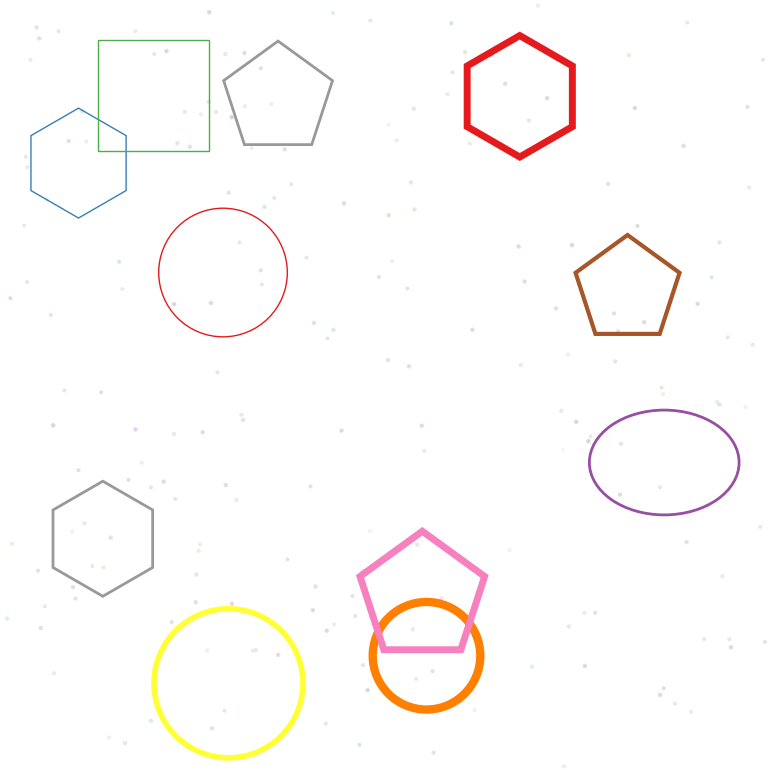[{"shape": "circle", "thickness": 0.5, "radius": 0.42, "center": [0.29, 0.646]}, {"shape": "hexagon", "thickness": 2.5, "radius": 0.39, "center": [0.675, 0.875]}, {"shape": "hexagon", "thickness": 0.5, "radius": 0.36, "center": [0.102, 0.788]}, {"shape": "square", "thickness": 0.5, "radius": 0.36, "center": [0.199, 0.877]}, {"shape": "oval", "thickness": 1, "radius": 0.49, "center": [0.863, 0.399]}, {"shape": "circle", "thickness": 3, "radius": 0.35, "center": [0.554, 0.148]}, {"shape": "circle", "thickness": 2, "radius": 0.48, "center": [0.297, 0.113]}, {"shape": "pentagon", "thickness": 1.5, "radius": 0.35, "center": [0.815, 0.624]}, {"shape": "pentagon", "thickness": 2.5, "radius": 0.43, "center": [0.548, 0.225]}, {"shape": "pentagon", "thickness": 1, "radius": 0.37, "center": [0.361, 0.872]}, {"shape": "hexagon", "thickness": 1, "radius": 0.37, "center": [0.134, 0.3]}]